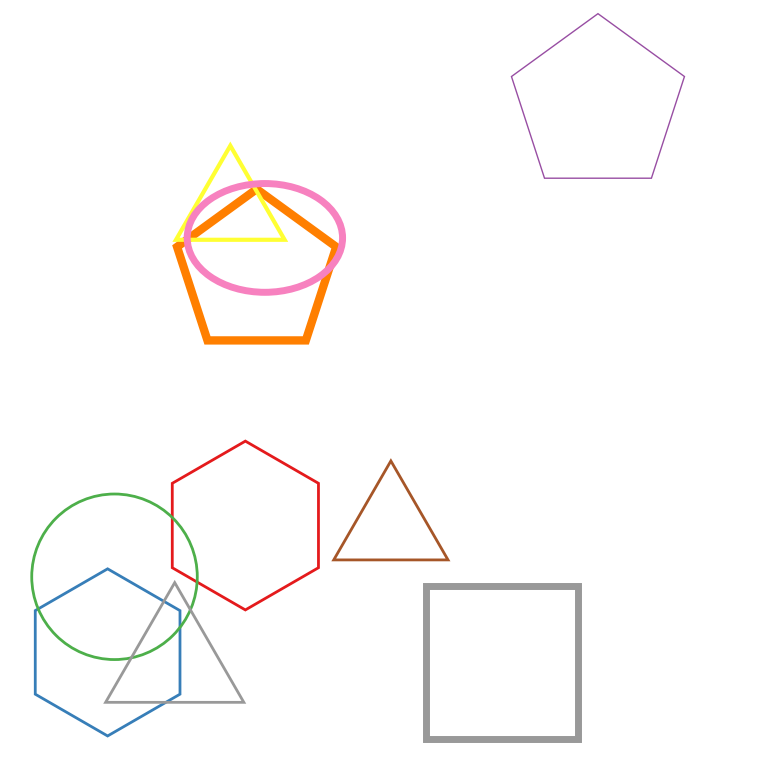[{"shape": "hexagon", "thickness": 1, "radius": 0.55, "center": [0.319, 0.318]}, {"shape": "hexagon", "thickness": 1, "radius": 0.54, "center": [0.14, 0.153]}, {"shape": "circle", "thickness": 1, "radius": 0.54, "center": [0.149, 0.251]}, {"shape": "pentagon", "thickness": 0.5, "radius": 0.59, "center": [0.777, 0.864]}, {"shape": "pentagon", "thickness": 3, "radius": 0.54, "center": [0.333, 0.646]}, {"shape": "triangle", "thickness": 1.5, "radius": 0.41, "center": [0.299, 0.729]}, {"shape": "triangle", "thickness": 1, "radius": 0.43, "center": [0.508, 0.316]}, {"shape": "oval", "thickness": 2.5, "radius": 0.5, "center": [0.344, 0.691]}, {"shape": "triangle", "thickness": 1, "radius": 0.52, "center": [0.227, 0.14]}, {"shape": "square", "thickness": 2.5, "radius": 0.5, "center": [0.652, 0.139]}]